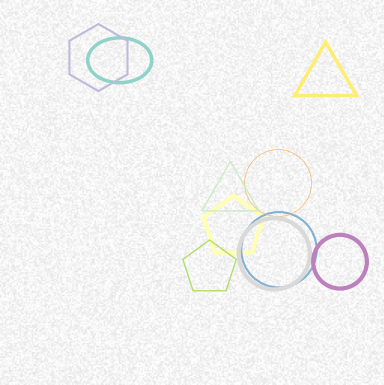[{"shape": "oval", "thickness": 2.5, "radius": 0.42, "center": [0.311, 0.843]}, {"shape": "pentagon", "thickness": 3, "radius": 0.41, "center": [0.606, 0.41]}, {"shape": "hexagon", "thickness": 1.5, "radius": 0.44, "center": [0.256, 0.851]}, {"shape": "circle", "thickness": 1.5, "radius": 0.49, "center": [0.725, 0.351]}, {"shape": "circle", "thickness": 0.5, "radius": 0.44, "center": [0.722, 0.524]}, {"shape": "pentagon", "thickness": 1, "radius": 0.36, "center": [0.544, 0.304]}, {"shape": "circle", "thickness": 3, "radius": 0.46, "center": [0.712, 0.341]}, {"shape": "circle", "thickness": 3, "radius": 0.35, "center": [0.883, 0.32]}, {"shape": "triangle", "thickness": 1, "radius": 0.43, "center": [0.598, 0.495]}, {"shape": "triangle", "thickness": 2.5, "radius": 0.46, "center": [0.846, 0.798]}]